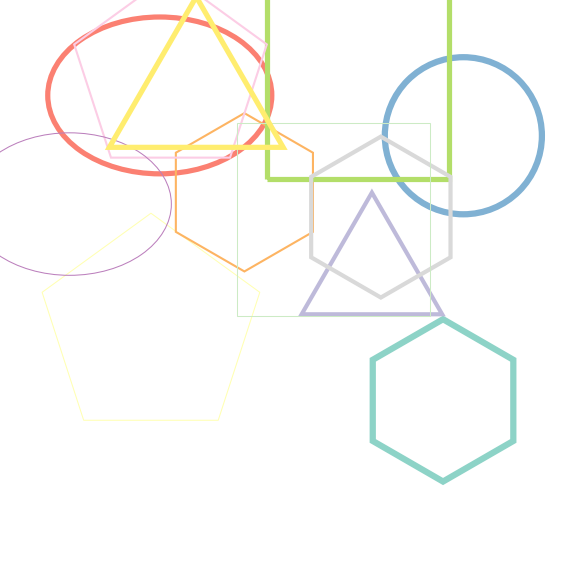[{"shape": "hexagon", "thickness": 3, "radius": 0.7, "center": [0.767, 0.306]}, {"shape": "pentagon", "thickness": 0.5, "radius": 0.99, "center": [0.261, 0.432]}, {"shape": "triangle", "thickness": 2, "radius": 0.7, "center": [0.644, 0.525]}, {"shape": "oval", "thickness": 2.5, "radius": 0.97, "center": [0.277, 0.834]}, {"shape": "circle", "thickness": 3, "radius": 0.68, "center": [0.802, 0.764]}, {"shape": "hexagon", "thickness": 1, "radius": 0.69, "center": [0.423, 0.666]}, {"shape": "square", "thickness": 2.5, "radius": 0.79, "center": [0.62, 0.846]}, {"shape": "pentagon", "thickness": 1, "radius": 0.88, "center": [0.295, 0.868]}, {"shape": "hexagon", "thickness": 2, "radius": 0.7, "center": [0.659, 0.623]}, {"shape": "oval", "thickness": 0.5, "radius": 0.88, "center": [0.12, 0.646]}, {"shape": "square", "thickness": 0.5, "radius": 0.84, "center": [0.577, 0.62]}, {"shape": "triangle", "thickness": 2.5, "radius": 0.87, "center": [0.34, 0.831]}]